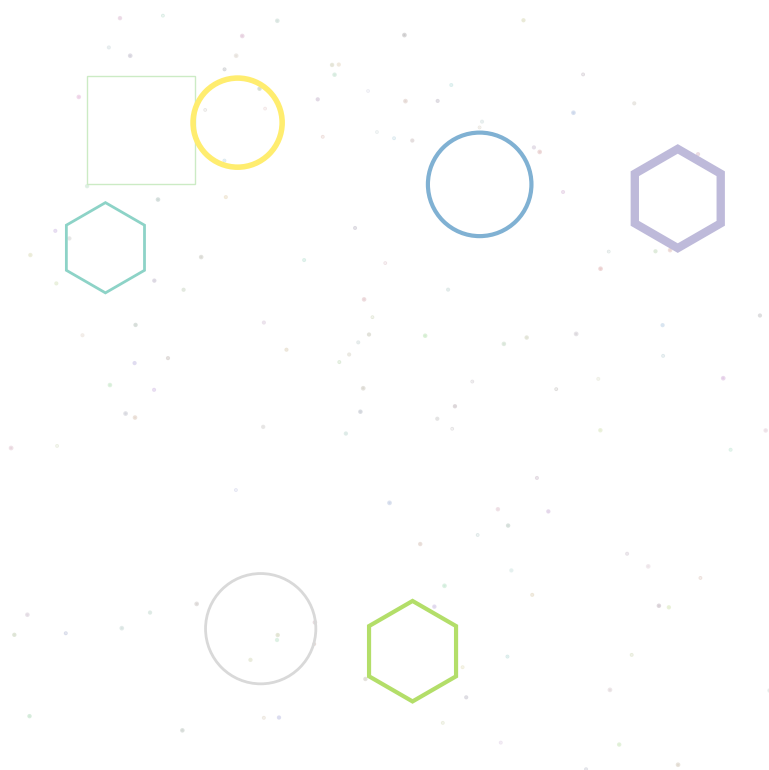[{"shape": "hexagon", "thickness": 1, "radius": 0.29, "center": [0.137, 0.678]}, {"shape": "hexagon", "thickness": 3, "radius": 0.32, "center": [0.88, 0.742]}, {"shape": "circle", "thickness": 1.5, "radius": 0.34, "center": [0.623, 0.761]}, {"shape": "hexagon", "thickness": 1.5, "radius": 0.33, "center": [0.536, 0.154]}, {"shape": "circle", "thickness": 1, "radius": 0.36, "center": [0.339, 0.184]}, {"shape": "square", "thickness": 0.5, "radius": 0.35, "center": [0.184, 0.832]}, {"shape": "circle", "thickness": 2, "radius": 0.29, "center": [0.309, 0.841]}]